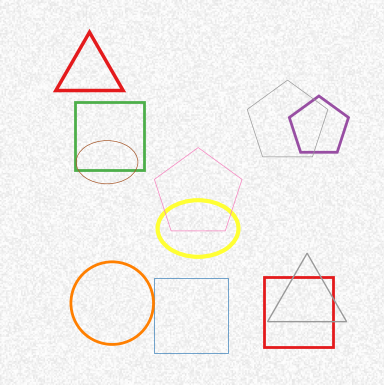[{"shape": "triangle", "thickness": 2.5, "radius": 0.5, "center": [0.232, 0.815]}, {"shape": "square", "thickness": 2, "radius": 0.45, "center": [0.775, 0.19]}, {"shape": "square", "thickness": 0.5, "radius": 0.48, "center": [0.496, 0.181]}, {"shape": "square", "thickness": 2, "radius": 0.45, "center": [0.284, 0.647]}, {"shape": "pentagon", "thickness": 2, "radius": 0.4, "center": [0.828, 0.67]}, {"shape": "circle", "thickness": 2, "radius": 0.54, "center": [0.291, 0.213]}, {"shape": "oval", "thickness": 3, "radius": 0.53, "center": [0.514, 0.406]}, {"shape": "oval", "thickness": 0.5, "radius": 0.4, "center": [0.278, 0.579]}, {"shape": "pentagon", "thickness": 0.5, "radius": 0.6, "center": [0.515, 0.497]}, {"shape": "pentagon", "thickness": 0.5, "radius": 0.55, "center": [0.747, 0.682]}, {"shape": "triangle", "thickness": 1, "radius": 0.59, "center": [0.798, 0.224]}]